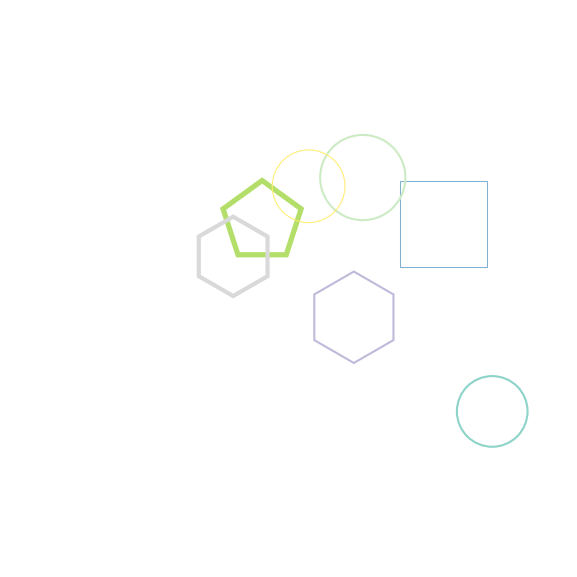[{"shape": "circle", "thickness": 1, "radius": 0.31, "center": [0.852, 0.287]}, {"shape": "hexagon", "thickness": 1, "radius": 0.4, "center": [0.613, 0.45]}, {"shape": "square", "thickness": 0.5, "radius": 0.38, "center": [0.768, 0.611]}, {"shape": "pentagon", "thickness": 2.5, "radius": 0.36, "center": [0.454, 0.615]}, {"shape": "hexagon", "thickness": 2, "radius": 0.34, "center": [0.404, 0.555]}, {"shape": "circle", "thickness": 1, "radius": 0.37, "center": [0.628, 0.692]}, {"shape": "circle", "thickness": 0.5, "radius": 0.31, "center": [0.534, 0.677]}]